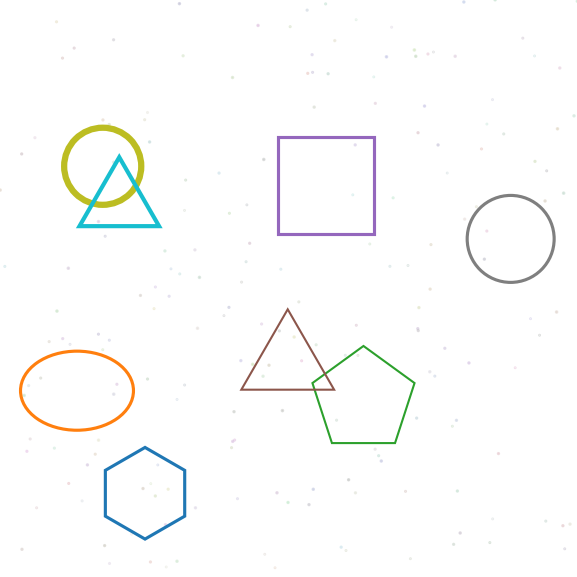[{"shape": "hexagon", "thickness": 1.5, "radius": 0.4, "center": [0.251, 0.145]}, {"shape": "oval", "thickness": 1.5, "radius": 0.49, "center": [0.133, 0.323]}, {"shape": "pentagon", "thickness": 1, "radius": 0.46, "center": [0.629, 0.307]}, {"shape": "square", "thickness": 1.5, "radius": 0.42, "center": [0.564, 0.678]}, {"shape": "triangle", "thickness": 1, "radius": 0.46, "center": [0.498, 0.371]}, {"shape": "circle", "thickness": 1.5, "radius": 0.38, "center": [0.884, 0.585]}, {"shape": "circle", "thickness": 3, "radius": 0.33, "center": [0.178, 0.711]}, {"shape": "triangle", "thickness": 2, "radius": 0.4, "center": [0.207, 0.647]}]